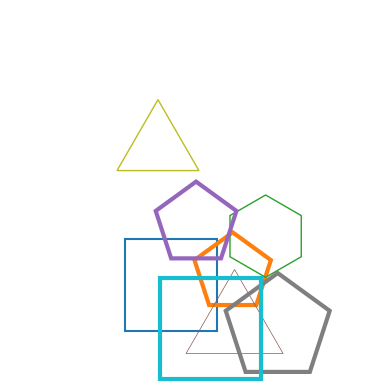[{"shape": "square", "thickness": 1.5, "radius": 0.6, "center": [0.444, 0.259]}, {"shape": "pentagon", "thickness": 3, "radius": 0.52, "center": [0.604, 0.292]}, {"shape": "hexagon", "thickness": 1, "radius": 0.53, "center": [0.69, 0.387]}, {"shape": "pentagon", "thickness": 3, "radius": 0.55, "center": [0.509, 0.418]}, {"shape": "triangle", "thickness": 0.5, "radius": 0.73, "center": [0.609, 0.154]}, {"shape": "pentagon", "thickness": 3, "radius": 0.71, "center": [0.721, 0.149]}, {"shape": "triangle", "thickness": 1, "radius": 0.61, "center": [0.41, 0.618]}, {"shape": "square", "thickness": 3, "radius": 0.65, "center": [0.546, 0.147]}]